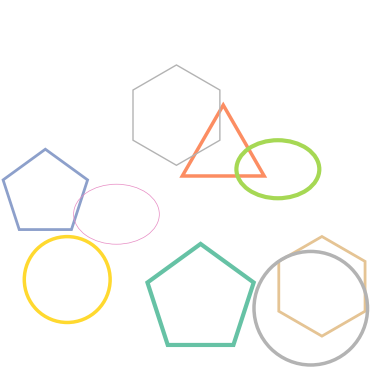[{"shape": "pentagon", "thickness": 3, "radius": 0.73, "center": [0.521, 0.221]}, {"shape": "triangle", "thickness": 2.5, "radius": 0.61, "center": [0.58, 0.604]}, {"shape": "pentagon", "thickness": 2, "radius": 0.58, "center": [0.118, 0.497]}, {"shape": "oval", "thickness": 0.5, "radius": 0.56, "center": [0.303, 0.444]}, {"shape": "oval", "thickness": 3, "radius": 0.54, "center": [0.722, 0.56]}, {"shape": "circle", "thickness": 2.5, "radius": 0.56, "center": [0.175, 0.274]}, {"shape": "hexagon", "thickness": 2, "radius": 0.65, "center": [0.836, 0.256]}, {"shape": "hexagon", "thickness": 1, "radius": 0.65, "center": [0.458, 0.701]}, {"shape": "circle", "thickness": 2.5, "radius": 0.74, "center": [0.807, 0.199]}]